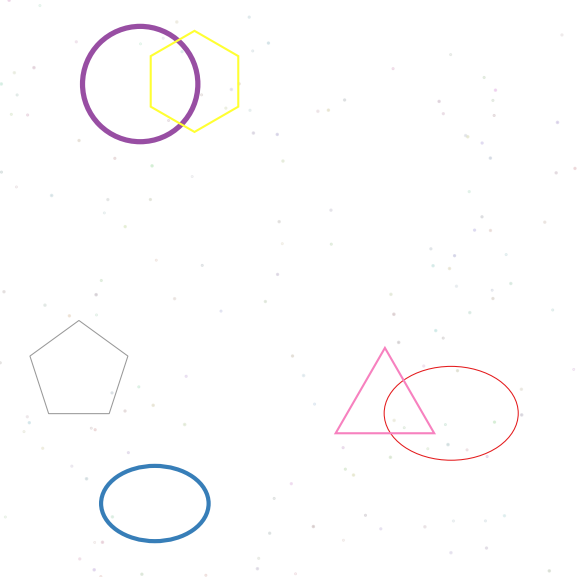[{"shape": "oval", "thickness": 0.5, "radius": 0.58, "center": [0.781, 0.283]}, {"shape": "oval", "thickness": 2, "radius": 0.47, "center": [0.268, 0.127]}, {"shape": "circle", "thickness": 2.5, "radius": 0.5, "center": [0.243, 0.854]}, {"shape": "hexagon", "thickness": 1, "radius": 0.44, "center": [0.337, 0.858]}, {"shape": "triangle", "thickness": 1, "radius": 0.49, "center": [0.667, 0.298]}, {"shape": "pentagon", "thickness": 0.5, "radius": 0.45, "center": [0.137, 0.355]}]